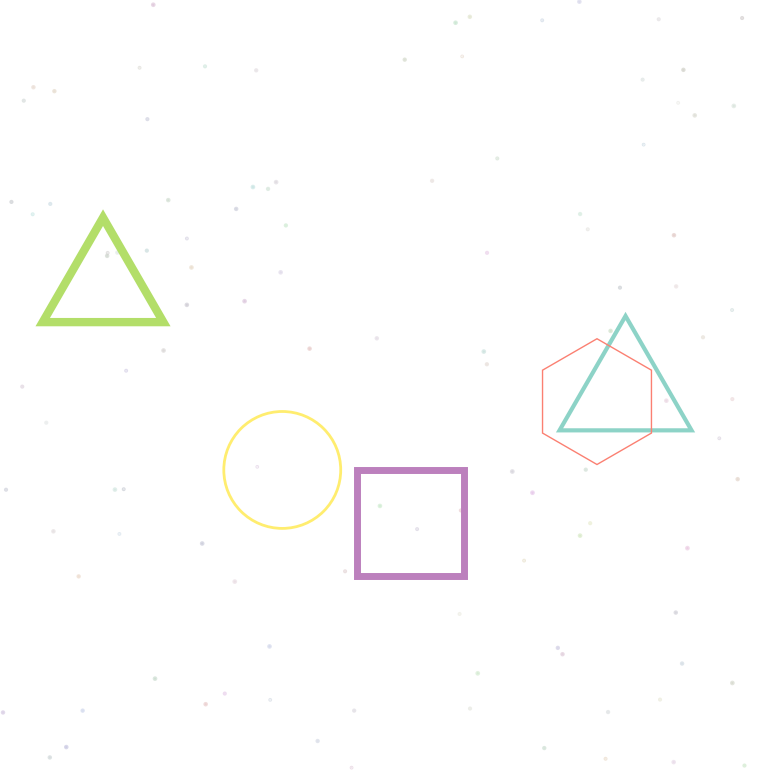[{"shape": "triangle", "thickness": 1.5, "radius": 0.49, "center": [0.812, 0.491]}, {"shape": "hexagon", "thickness": 0.5, "radius": 0.41, "center": [0.775, 0.478]}, {"shape": "triangle", "thickness": 3, "radius": 0.45, "center": [0.134, 0.627]}, {"shape": "square", "thickness": 2.5, "radius": 0.34, "center": [0.533, 0.321]}, {"shape": "circle", "thickness": 1, "radius": 0.38, "center": [0.367, 0.39]}]